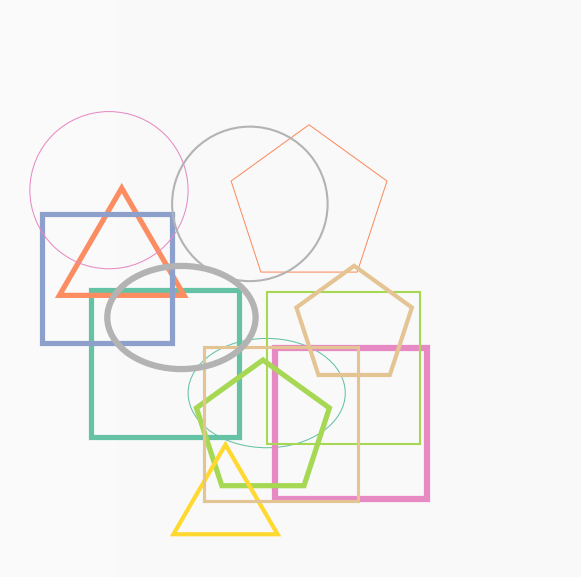[{"shape": "oval", "thickness": 0.5, "radius": 0.68, "center": [0.459, 0.318]}, {"shape": "square", "thickness": 2.5, "radius": 0.63, "center": [0.284, 0.369]}, {"shape": "pentagon", "thickness": 0.5, "radius": 0.71, "center": [0.532, 0.642]}, {"shape": "triangle", "thickness": 2.5, "radius": 0.62, "center": [0.209, 0.55]}, {"shape": "square", "thickness": 2.5, "radius": 0.56, "center": [0.185, 0.517]}, {"shape": "square", "thickness": 3, "radius": 0.66, "center": [0.603, 0.266]}, {"shape": "circle", "thickness": 0.5, "radius": 0.68, "center": [0.187, 0.67]}, {"shape": "pentagon", "thickness": 2.5, "radius": 0.6, "center": [0.452, 0.255]}, {"shape": "square", "thickness": 1, "radius": 0.66, "center": [0.592, 0.362]}, {"shape": "triangle", "thickness": 2, "radius": 0.52, "center": [0.388, 0.126]}, {"shape": "square", "thickness": 1.5, "radius": 0.67, "center": [0.483, 0.265]}, {"shape": "pentagon", "thickness": 2, "radius": 0.52, "center": [0.609, 0.434]}, {"shape": "oval", "thickness": 3, "radius": 0.64, "center": [0.312, 0.449]}, {"shape": "circle", "thickness": 1, "radius": 0.67, "center": [0.43, 0.646]}]